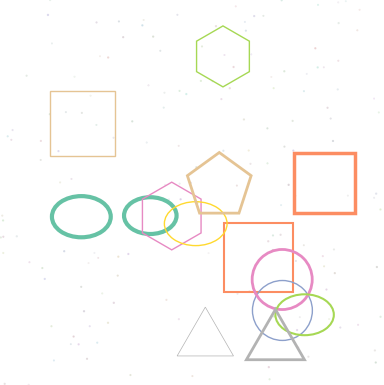[{"shape": "oval", "thickness": 3, "radius": 0.34, "center": [0.39, 0.44]}, {"shape": "oval", "thickness": 3, "radius": 0.38, "center": [0.211, 0.437]}, {"shape": "square", "thickness": 2.5, "radius": 0.39, "center": [0.844, 0.525]}, {"shape": "square", "thickness": 1.5, "radius": 0.45, "center": [0.673, 0.331]}, {"shape": "circle", "thickness": 1, "radius": 0.39, "center": [0.734, 0.194]}, {"shape": "circle", "thickness": 2, "radius": 0.39, "center": [0.733, 0.274]}, {"shape": "hexagon", "thickness": 1, "radius": 0.44, "center": [0.446, 0.439]}, {"shape": "oval", "thickness": 1.5, "radius": 0.38, "center": [0.791, 0.182]}, {"shape": "hexagon", "thickness": 1, "radius": 0.4, "center": [0.579, 0.853]}, {"shape": "oval", "thickness": 1, "radius": 0.41, "center": [0.508, 0.419]}, {"shape": "pentagon", "thickness": 2, "radius": 0.44, "center": [0.57, 0.517]}, {"shape": "square", "thickness": 1, "radius": 0.42, "center": [0.213, 0.678]}, {"shape": "triangle", "thickness": 2, "radius": 0.44, "center": [0.715, 0.109]}, {"shape": "triangle", "thickness": 0.5, "radius": 0.42, "center": [0.533, 0.118]}]